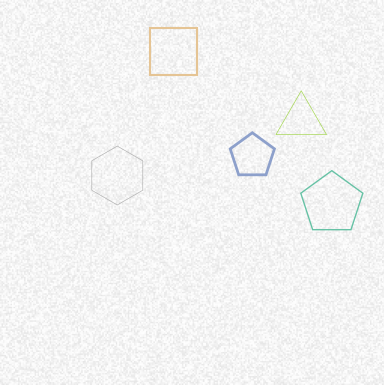[{"shape": "pentagon", "thickness": 1, "radius": 0.42, "center": [0.862, 0.472]}, {"shape": "pentagon", "thickness": 2, "radius": 0.3, "center": [0.655, 0.595]}, {"shape": "triangle", "thickness": 0.5, "radius": 0.38, "center": [0.782, 0.688]}, {"shape": "square", "thickness": 1.5, "radius": 0.31, "center": [0.451, 0.867]}, {"shape": "hexagon", "thickness": 0.5, "radius": 0.38, "center": [0.305, 0.544]}]